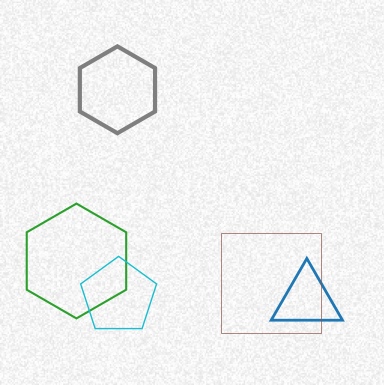[{"shape": "triangle", "thickness": 2, "radius": 0.53, "center": [0.797, 0.222]}, {"shape": "hexagon", "thickness": 1.5, "radius": 0.75, "center": [0.199, 0.322]}, {"shape": "square", "thickness": 0.5, "radius": 0.65, "center": [0.703, 0.264]}, {"shape": "hexagon", "thickness": 3, "radius": 0.56, "center": [0.305, 0.767]}, {"shape": "pentagon", "thickness": 1, "radius": 0.52, "center": [0.308, 0.23]}]